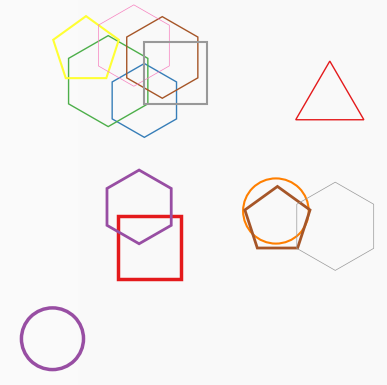[{"shape": "triangle", "thickness": 1, "radius": 0.51, "center": [0.851, 0.74]}, {"shape": "square", "thickness": 2.5, "radius": 0.41, "center": [0.386, 0.356]}, {"shape": "hexagon", "thickness": 1, "radius": 0.48, "center": [0.372, 0.739]}, {"shape": "hexagon", "thickness": 1, "radius": 0.59, "center": [0.279, 0.789]}, {"shape": "hexagon", "thickness": 2, "radius": 0.48, "center": [0.359, 0.463]}, {"shape": "circle", "thickness": 2.5, "radius": 0.4, "center": [0.135, 0.12]}, {"shape": "circle", "thickness": 1.5, "radius": 0.42, "center": [0.712, 0.452]}, {"shape": "pentagon", "thickness": 1.5, "radius": 0.45, "center": [0.222, 0.869]}, {"shape": "hexagon", "thickness": 1, "radius": 0.53, "center": [0.419, 0.851]}, {"shape": "pentagon", "thickness": 2, "radius": 0.44, "center": [0.716, 0.427]}, {"shape": "hexagon", "thickness": 0.5, "radius": 0.53, "center": [0.345, 0.882]}, {"shape": "hexagon", "thickness": 0.5, "radius": 0.57, "center": [0.865, 0.412]}, {"shape": "square", "thickness": 1.5, "radius": 0.4, "center": [0.452, 0.81]}]